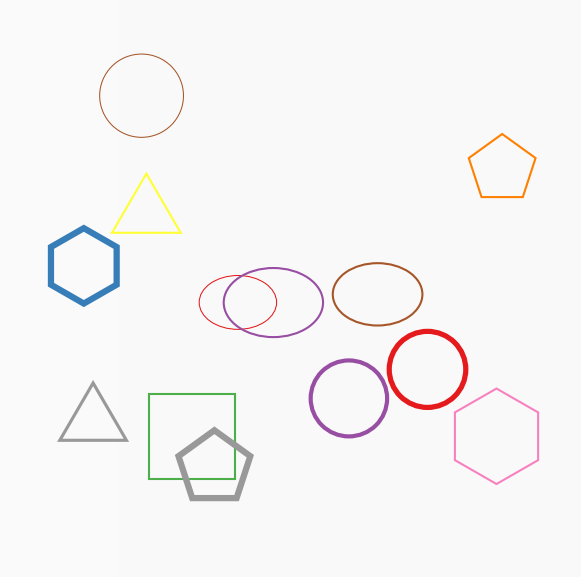[{"shape": "circle", "thickness": 2.5, "radius": 0.33, "center": [0.735, 0.36]}, {"shape": "oval", "thickness": 0.5, "radius": 0.33, "center": [0.409, 0.475]}, {"shape": "hexagon", "thickness": 3, "radius": 0.33, "center": [0.144, 0.539]}, {"shape": "square", "thickness": 1, "radius": 0.37, "center": [0.33, 0.244]}, {"shape": "oval", "thickness": 1, "radius": 0.43, "center": [0.47, 0.475]}, {"shape": "circle", "thickness": 2, "radius": 0.33, "center": [0.6, 0.309]}, {"shape": "pentagon", "thickness": 1, "radius": 0.3, "center": [0.864, 0.707]}, {"shape": "triangle", "thickness": 1, "radius": 0.34, "center": [0.252, 0.63]}, {"shape": "circle", "thickness": 0.5, "radius": 0.36, "center": [0.244, 0.833]}, {"shape": "oval", "thickness": 1, "radius": 0.39, "center": [0.65, 0.489]}, {"shape": "hexagon", "thickness": 1, "radius": 0.41, "center": [0.854, 0.244]}, {"shape": "triangle", "thickness": 1.5, "radius": 0.33, "center": [0.16, 0.27]}, {"shape": "pentagon", "thickness": 3, "radius": 0.32, "center": [0.369, 0.189]}]